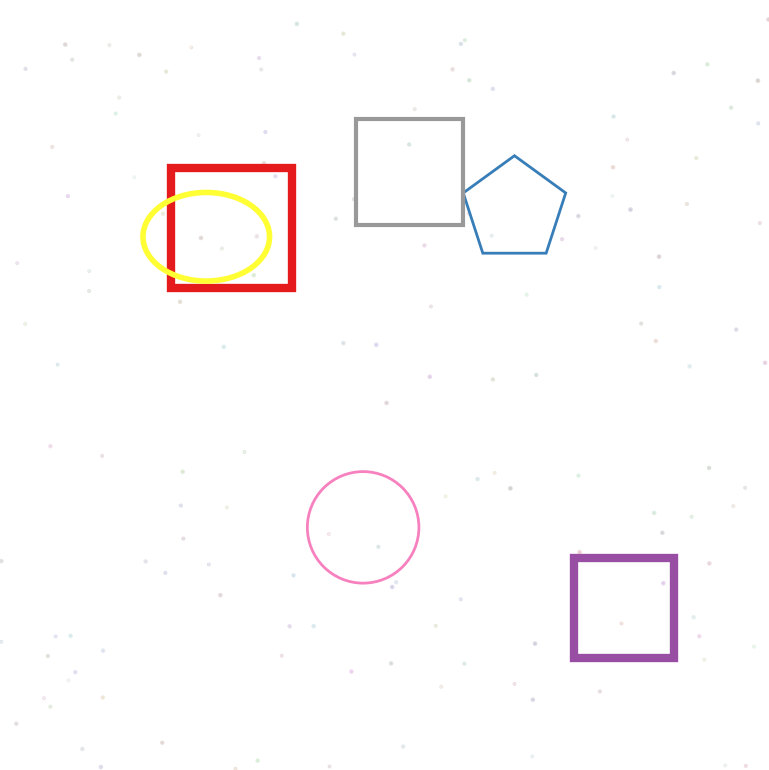[{"shape": "square", "thickness": 3, "radius": 0.39, "center": [0.301, 0.704]}, {"shape": "pentagon", "thickness": 1, "radius": 0.35, "center": [0.668, 0.728]}, {"shape": "square", "thickness": 3, "radius": 0.33, "center": [0.81, 0.21]}, {"shape": "oval", "thickness": 2, "radius": 0.41, "center": [0.268, 0.693]}, {"shape": "circle", "thickness": 1, "radius": 0.36, "center": [0.472, 0.315]}, {"shape": "square", "thickness": 1.5, "radius": 0.34, "center": [0.532, 0.776]}]